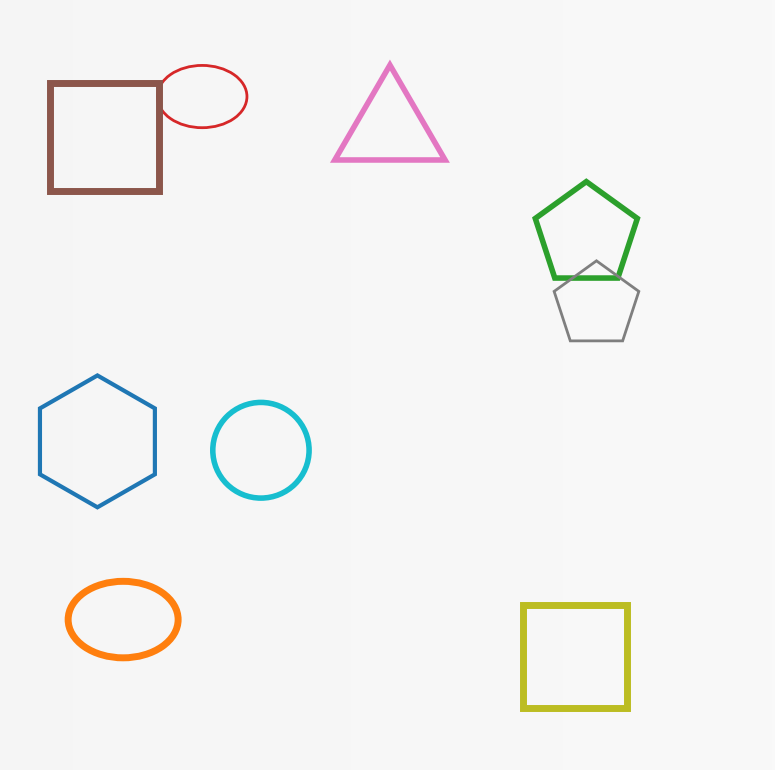[{"shape": "hexagon", "thickness": 1.5, "radius": 0.43, "center": [0.126, 0.427]}, {"shape": "oval", "thickness": 2.5, "radius": 0.35, "center": [0.159, 0.195]}, {"shape": "pentagon", "thickness": 2, "radius": 0.35, "center": [0.757, 0.695]}, {"shape": "oval", "thickness": 1, "radius": 0.29, "center": [0.261, 0.875]}, {"shape": "square", "thickness": 2.5, "radius": 0.35, "center": [0.135, 0.822]}, {"shape": "triangle", "thickness": 2, "radius": 0.41, "center": [0.503, 0.833]}, {"shape": "pentagon", "thickness": 1, "radius": 0.29, "center": [0.77, 0.604]}, {"shape": "square", "thickness": 2.5, "radius": 0.33, "center": [0.742, 0.147]}, {"shape": "circle", "thickness": 2, "radius": 0.31, "center": [0.337, 0.415]}]